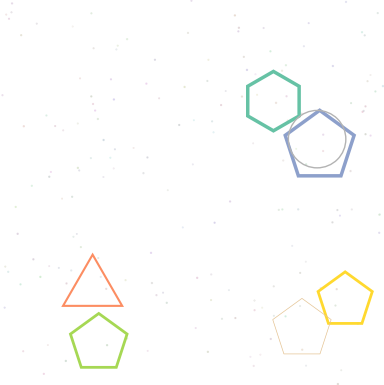[{"shape": "hexagon", "thickness": 2.5, "radius": 0.39, "center": [0.71, 0.737]}, {"shape": "triangle", "thickness": 1.5, "radius": 0.44, "center": [0.241, 0.25]}, {"shape": "pentagon", "thickness": 2.5, "radius": 0.47, "center": [0.83, 0.619]}, {"shape": "pentagon", "thickness": 2, "radius": 0.39, "center": [0.257, 0.108]}, {"shape": "pentagon", "thickness": 2, "radius": 0.37, "center": [0.897, 0.22]}, {"shape": "pentagon", "thickness": 0.5, "radius": 0.4, "center": [0.784, 0.145]}, {"shape": "circle", "thickness": 1, "radius": 0.37, "center": [0.824, 0.639]}]